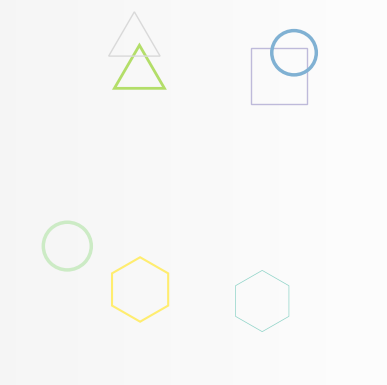[{"shape": "hexagon", "thickness": 0.5, "radius": 0.4, "center": [0.677, 0.218]}, {"shape": "square", "thickness": 1, "radius": 0.36, "center": [0.721, 0.803]}, {"shape": "circle", "thickness": 2.5, "radius": 0.29, "center": [0.759, 0.863]}, {"shape": "triangle", "thickness": 2, "radius": 0.37, "center": [0.36, 0.808]}, {"shape": "triangle", "thickness": 1, "radius": 0.38, "center": [0.347, 0.893]}, {"shape": "circle", "thickness": 2.5, "radius": 0.31, "center": [0.174, 0.361]}, {"shape": "hexagon", "thickness": 1.5, "radius": 0.42, "center": [0.362, 0.248]}]